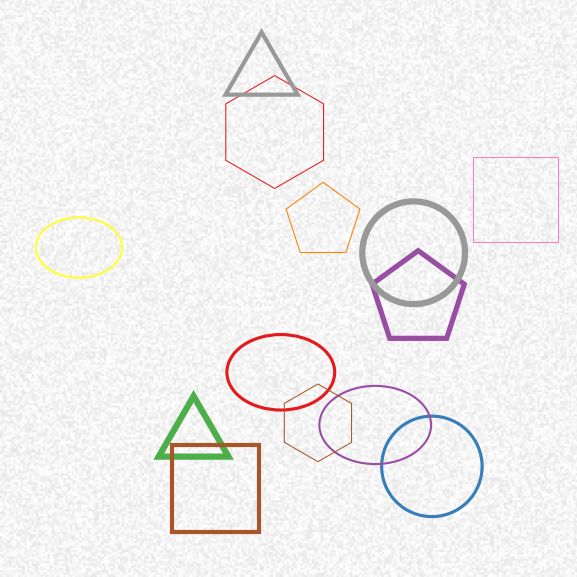[{"shape": "oval", "thickness": 1.5, "radius": 0.47, "center": [0.486, 0.354]}, {"shape": "hexagon", "thickness": 0.5, "radius": 0.49, "center": [0.476, 0.77]}, {"shape": "circle", "thickness": 1.5, "radius": 0.43, "center": [0.748, 0.192]}, {"shape": "triangle", "thickness": 3, "radius": 0.35, "center": [0.335, 0.243]}, {"shape": "oval", "thickness": 1, "radius": 0.48, "center": [0.65, 0.263]}, {"shape": "pentagon", "thickness": 2.5, "radius": 0.42, "center": [0.724, 0.481]}, {"shape": "pentagon", "thickness": 0.5, "radius": 0.34, "center": [0.559, 0.616]}, {"shape": "oval", "thickness": 1, "radius": 0.37, "center": [0.137, 0.57]}, {"shape": "hexagon", "thickness": 0.5, "radius": 0.34, "center": [0.551, 0.267]}, {"shape": "square", "thickness": 2, "radius": 0.38, "center": [0.373, 0.154]}, {"shape": "square", "thickness": 0.5, "radius": 0.37, "center": [0.893, 0.654]}, {"shape": "circle", "thickness": 3, "radius": 0.44, "center": [0.716, 0.561]}, {"shape": "triangle", "thickness": 2, "radius": 0.36, "center": [0.453, 0.871]}]